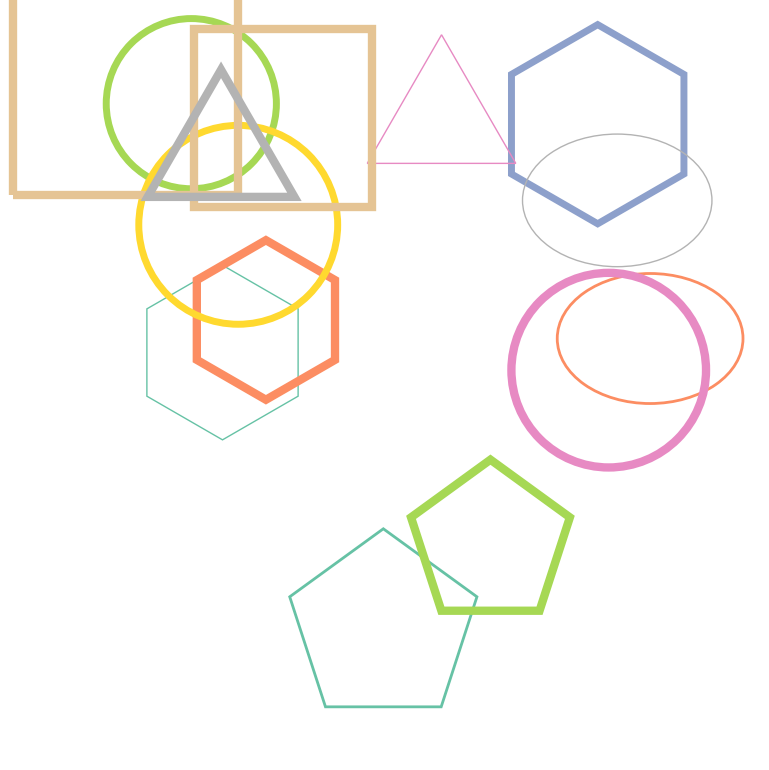[{"shape": "pentagon", "thickness": 1, "radius": 0.64, "center": [0.498, 0.185]}, {"shape": "hexagon", "thickness": 0.5, "radius": 0.57, "center": [0.289, 0.542]}, {"shape": "hexagon", "thickness": 3, "radius": 0.52, "center": [0.345, 0.584]}, {"shape": "oval", "thickness": 1, "radius": 0.6, "center": [0.844, 0.56]}, {"shape": "hexagon", "thickness": 2.5, "radius": 0.65, "center": [0.776, 0.839]}, {"shape": "circle", "thickness": 3, "radius": 0.63, "center": [0.791, 0.519]}, {"shape": "triangle", "thickness": 0.5, "radius": 0.56, "center": [0.573, 0.844]}, {"shape": "pentagon", "thickness": 3, "radius": 0.54, "center": [0.637, 0.295]}, {"shape": "circle", "thickness": 2.5, "radius": 0.55, "center": [0.248, 0.865]}, {"shape": "circle", "thickness": 2.5, "radius": 0.65, "center": [0.309, 0.708]}, {"shape": "square", "thickness": 3, "radius": 0.58, "center": [0.368, 0.846]}, {"shape": "square", "thickness": 3, "radius": 0.73, "center": [0.163, 0.893]}, {"shape": "oval", "thickness": 0.5, "radius": 0.62, "center": [0.802, 0.74]}, {"shape": "triangle", "thickness": 3, "radius": 0.55, "center": [0.287, 0.799]}]